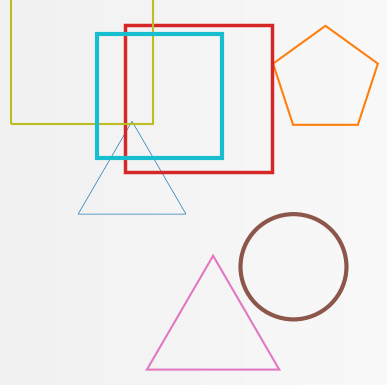[{"shape": "triangle", "thickness": 0.5, "radius": 0.8, "center": [0.341, 0.524]}, {"shape": "pentagon", "thickness": 1.5, "radius": 0.71, "center": [0.84, 0.791]}, {"shape": "square", "thickness": 2.5, "radius": 0.95, "center": [0.511, 0.744]}, {"shape": "circle", "thickness": 3, "radius": 0.68, "center": [0.757, 0.307]}, {"shape": "triangle", "thickness": 1.5, "radius": 0.99, "center": [0.55, 0.139]}, {"shape": "square", "thickness": 1.5, "radius": 0.92, "center": [0.211, 0.862]}, {"shape": "square", "thickness": 3, "radius": 0.8, "center": [0.412, 0.752]}]